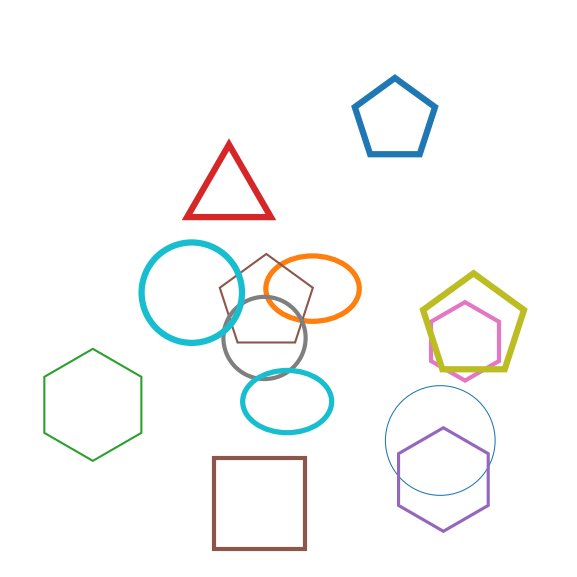[{"shape": "pentagon", "thickness": 3, "radius": 0.37, "center": [0.684, 0.791]}, {"shape": "circle", "thickness": 0.5, "radius": 0.47, "center": [0.762, 0.236]}, {"shape": "oval", "thickness": 2.5, "radius": 0.4, "center": [0.541, 0.499]}, {"shape": "hexagon", "thickness": 1, "radius": 0.48, "center": [0.161, 0.298]}, {"shape": "triangle", "thickness": 3, "radius": 0.42, "center": [0.397, 0.665]}, {"shape": "hexagon", "thickness": 1.5, "radius": 0.45, "center": [0.768, 0.169]}, {"shape": "pentagon", "thickness": 1, "radius": 0.42, "center": [0.461, 0.475]}, {"shape": "square", "thickness": 2, "radius": 0.39, "center": [0.45, 0.127]}, {"shape": "hexagon", "thickness": 2, "radius": 0.34, "center": [0.805, 0.408]}, {"shape": "circle", "thickness": 2, "radius": 0.36, "center": [0.458, 0.414]}, {"shape": "pentagon", "thickness": 3, "radius": 0.46, "center": [0.82, 0.434]}, {"shape": "circle", "thickness": 3, "radius": 0.43, "center": [0.332, 0.492]}, {"shape": "oval", "thickness": 2.5, "radius": 0.39, "center": [0.497, 0.304]}]